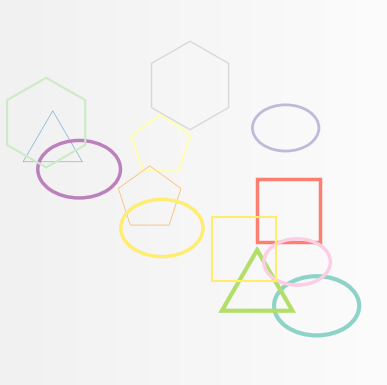[{"shape": "oval", "thickness": 3, "radius": 0.55, "center": [0.817, 0.206]}, {"shape": "pentagon", "thickness": 1.5, "radius": 0.4, "center": [0.415, 0.623]}, {"shape": "oval", "thickness": 2, "radius": 0.43, "center": [0.737, 0.668]}, {"shape": "square", "thickness": 2.5, "radius": 0.41, "center": [0.745, 0.454]}, {"shape": "triangle", "thickness": 0.5, "radius": 0.44, "center": [0.136, 0.624]}, {"shape": "pentagon", "thickness": 0.5, "radius": 0.43, "center": [0.386, 0.484]}, {"shape": "triangle", "thickness": 3, "radius": 0.53, "center": [0.664, 0.245]}, {"shape": "oval", "thickness": 2.5, "radius": 0.43, "center": [0.767, 0.32]}, {"shape": "hexagon", "thickness": 1, "radius": 0.57, "center": [0.49, 0.778]}, {"shape": "oval", "thickness": 2.5, "radius": 0.53, "center": [0.204, 0.561]}, {"shape": "hexagon", "thickness": 1.5, "radius": 0.58, "center": [0.119, 0.682]}, {"shape": "square", "thickness": 1.5, "radius": 0.42, "center": [0.63, 0.353]}, {"shape": "oval", "thickness": 2.5, "radius": 0.53, "center": [0.418, 0.408]}]